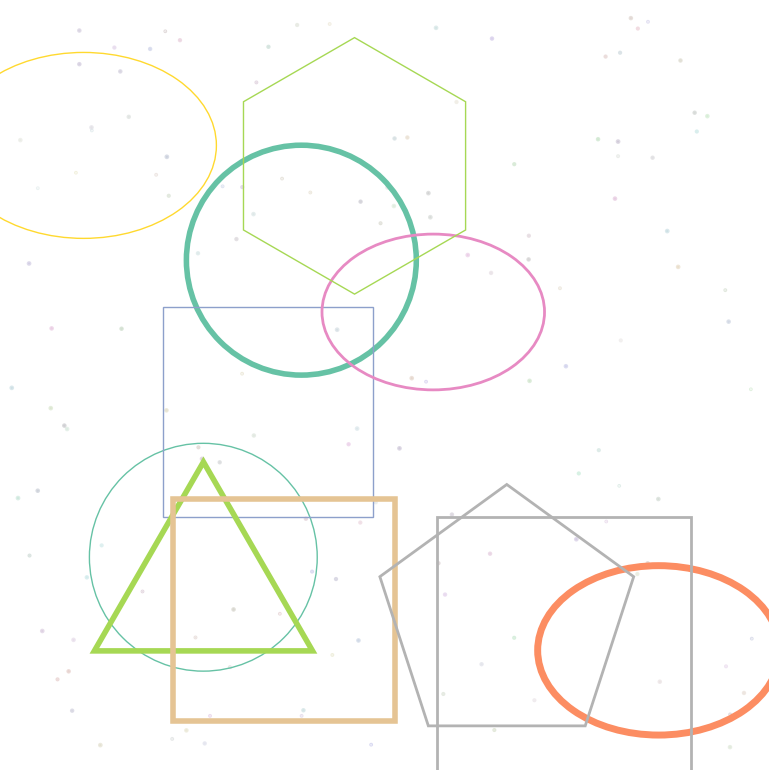[{"shape": "circle", "thickness": 0.5, "radius": 0.74, "center": [0.264, 0.276]}, {"shape": "circle", "thickness": 2, "radius": 0.75, "center": [0.391, 0.662]}, {"shape": "oval", "thickness": 2.5, "radius": 0.79, "center": [0.855, 0.155]}, {"shape": "square", "thickness": 0.5, "radius": 0.68, "center": [0.348, 0.464]}, {"shape": "oval", "thickness": 1, "radius": 0.72, "center": [0.563, 0.595]}, {"shape": "hexagon", "thickness": 0.5, "radius": 0.83, "center": [0.46, 0.785]}, {"shape": "triangle", "thickness": 2, "radius": 0.82, "center": [0.264, 0.236]}, {"shape": "oval", "thickness": 0.5, "radius": 0.86, "center": [0.109, 0.811]}, {"shape": "square", "thickness": 2, "radius": 0.72, "center": [0.369, 0.208]}, {"shape": "square", "thickness": 1, "radius": 0.82, "center": [0.732, 0.163]}, {"shape": "pentagon", "thickness": 1, "radius": 0.87, "center": [0.658, 0.198]}]